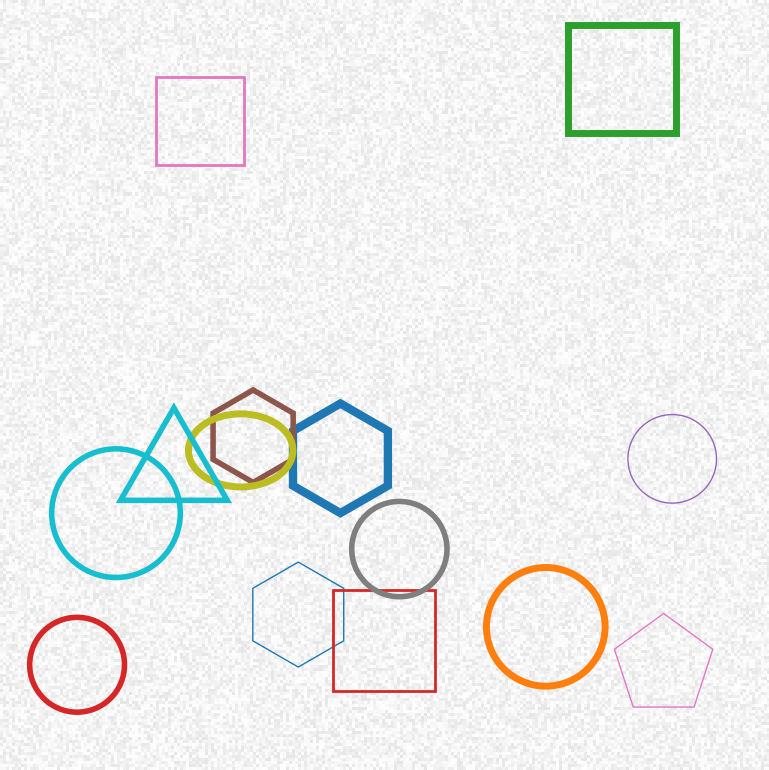[{"shape": "hexagon", "thickness": 3, "radius": 0.36, "center": [0.442, 0.405]}, {"shape": "hexagon", "thickness": 0.5, "radius": 0.34, "center": [0.387, 0.202]}, {"shape": "circle", "thickness": 2.5, "radius": 0.39, "center": [0.709, 0.186]}, {"shape": "square", "thickness": 2.5, "radius": 0.35, "center": [0.807, 0.897]}, {"shape": "square", "thickness": 1, "radius": 0.33, "center": [0.499, 0.168]}, {"shape": "circle", "thickness": 2, "radius": 0.31, "center": [0.1, 0.137]}, {"shape": "circle", "thickness": 0.5, "radius": 0.29, "center": [0.873, 0.404]}, {"shape": "hexagon", "thickness": 2, "radius": 0.3, "center": [0.329, 0.433]}, {"shape": "square", "thickness": 1, "radius": 0.29, "center": [0.26, 0.843]}, {"shape": "pentagon", "thickness": 0.5, "radius": 0.34, "center": [0.862, 0.136]}, {"shape": "circle", "thickness": 2, "radius": 0.31, "center": [0.519, 0.287]}, {"shape": "oval", "thickness": 2.5, "radius": 0.34, "center": [0.313, 0.415]}, {"shape": "circle", "thickness": 2, "radius": 0.42, "center": [0.151, 0.334]}, {"shape": "triangle", "thickness": 2, "radius": 0.4, "center": [0.226, 0.39]}]